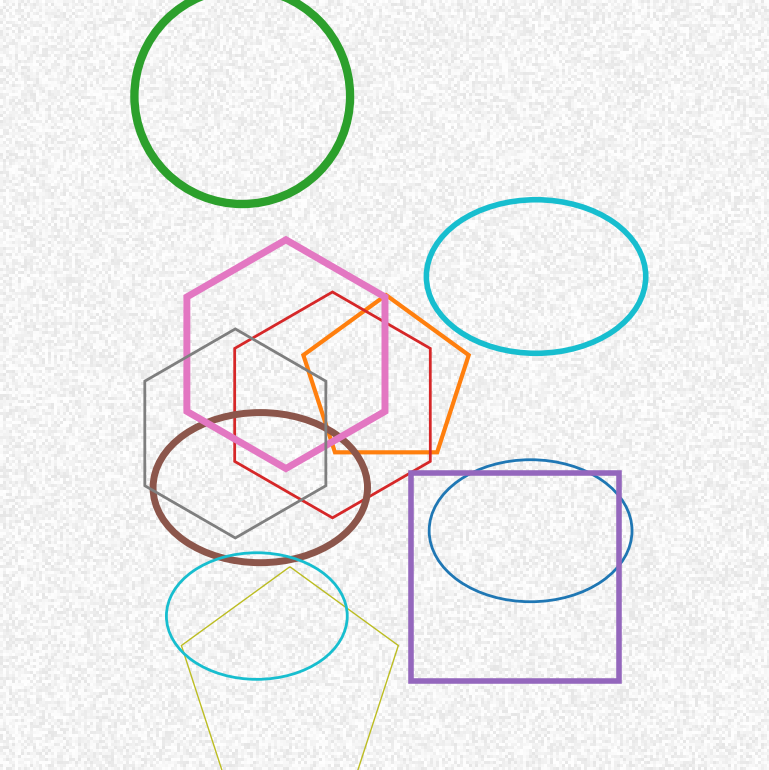[{"shape": "oval", "thickness": 1, "radius": 0.66, "center": [0.689, 0.311]}, {"shape": "pentagon", "thickness": 1.5, "radius": 0.56, "center": [0.501, 0.504]}, {"shape": "circle", "thickness": 3, "radius": 0.7, "center": [0.315, 0.875]}, {"shape": "hexagon", "thickness": 1, "radius": 0.73, "center": [0.432, 0.474]}, {"shape": "square", "thickness": 2, "radius": 0.68, "center": [0.669, 0.251]}, {"shape": "oval", "thickness": 2.5, "radius": 0.7, "center": [0.338, 0.367]}, {"shape": "hexagon", "thickness": 2.5, "radius": 0.74, "center": [0.371, 0.54]}, {"shape": "hexagon", "thickness": 1, "radius": 0.68, "center": [0.306, 0.437]}, {"shape": "pentagon", "thickness": 0.5, "radius": 0.74, "center": [0.376, 0.116]}, {"shape": "oval", "thickness": 2, "radius": 0.71, "center": [0.696, 0.641]}, {"shape": "oval", "thickness": 1, "radius": 0.59, "center": [0.334, 0.2]}]